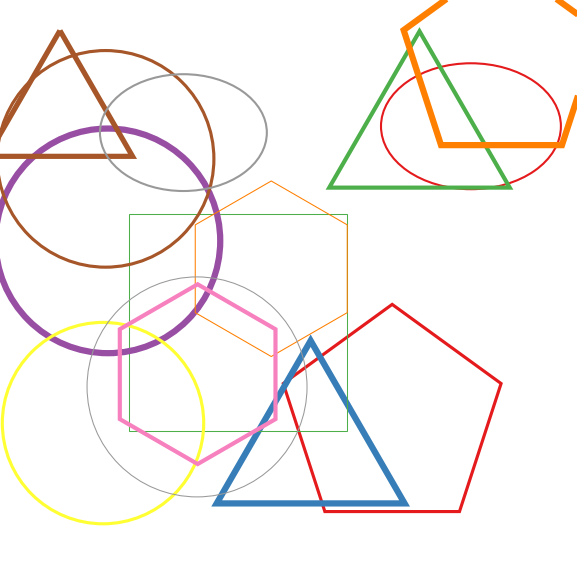[{"shape": "pentagon", "thickness": 1.5, "radius": 0.99, "center": [0.679, 0.274]}, {"shape": "oval", "thickness": 1, "radius": 0.78, "center": [0.815, 0.781]}, {"shape": "triangle", "thickness": 3, "radius": 0.94, "center": [0.538, 0.221]}, {"shape": "triangle", "thickness": 2, "radius": 0.9, "center": [0.726, 0.764]}, {"shape": "square", "thickness": 0.5, "radius": 0.94, "center": [0.412, 0.441]}, {"shape": "circle", "thickness": 3, "radius": 0.97, "center": [0.187, 0.582]}, {"shape": "hexagon", "thickness": 0.5, "radius": 0.76, "center": [0.47, 0.534]}, {"shape": "pentagon", "thickness": 3, "radius": 0.89, "center": [0.868, 0.892]}, {"shape": "circle", "thickness": 1.5, "radius": 0.87, "center": [0.178, 0.266]}, {"shape": "triangle", "thickness": 2.5, "radius": 0.73, "center": [0.104, 0.801]}, {"shape": "circle", "thickness": 1.5, "radius": 0.94, "center": [0.183, 0.724]}, {"shape": "hexagon", "thickness": 2, "radius": 0.78, "center": [0.342, 0.351]}, {"shape": "circle", "thickness": 0.5, "radius": 0.95, "center": [0.341, 0.329]}, {"shape": "oval", "thickness": 1, "radius": 0.72, "center": [0.318, 0.77]}]